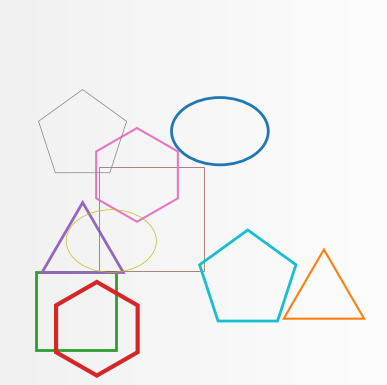[{"shape": "oval", "thickness": 2, "radius": 0.62, "center": [0.567, 0.659]}, {"shape": "triangle", "thickness": 1.5, "radius": 0.6, "center": [0.836, 0.232]}, {"shape": "square", "thickness": 2, "radius": 0.51, "center": [0.196, 0.192]}, {"shape": "hexagon", "thickness": 3, "radius": 0.61, "center": [0.25, 0.146]}, {"shape": "triangle", "thickness": 2, "radius": 0.61, "center": [0.213, 0.353]}, {"shape": "square", "thickness": 0.5, "radius": 0.68, "center": [0.39, 0.43]}, {"shape": "hexagon", "thickness": 1.5, "radius": 0.61, "center": [0.354, 0.546]}, {"shape": "pentagon", "thickness": 0.5, "radius": 0.6, "center": [0.213, 0.648]}, {"shape": "oval", "thickness": 0.5, "radius": 0.58, "center": [0.287, 0.374]}, {"shape": "pentagon", "thickness": 2, "radius": 0.65, "center": [0.639, 0.272]}]